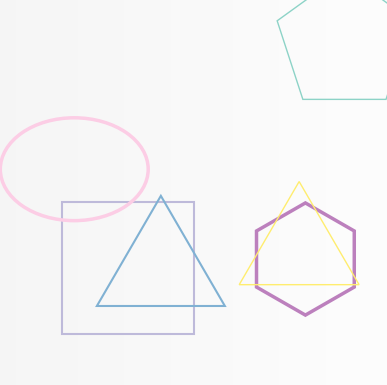[{"shape": "pentagon", "thickness": 1, "radius": 0.91, "center": [0.889, 0.89]}, {"shape": "square", "thickness": 1.5, "radius": 0.86, "center": [0.33, 0.304]}, {"shape": "triangle", "thickness": 1.5, "radius": 0.95, "center": [0.415, 0.301]}, {"shape": "oval", "thickness": 2.5, "radius": 0.95, "center": [0.192, 0.56]}, {"shape": "hexagon", "thickness": 2.5, "radius": 0.73, "center": [0.788, 0.327]}, {"shape": "triangle", "thickness": 1, "radius": 0.89, "center": [0.772, 0.35]}]